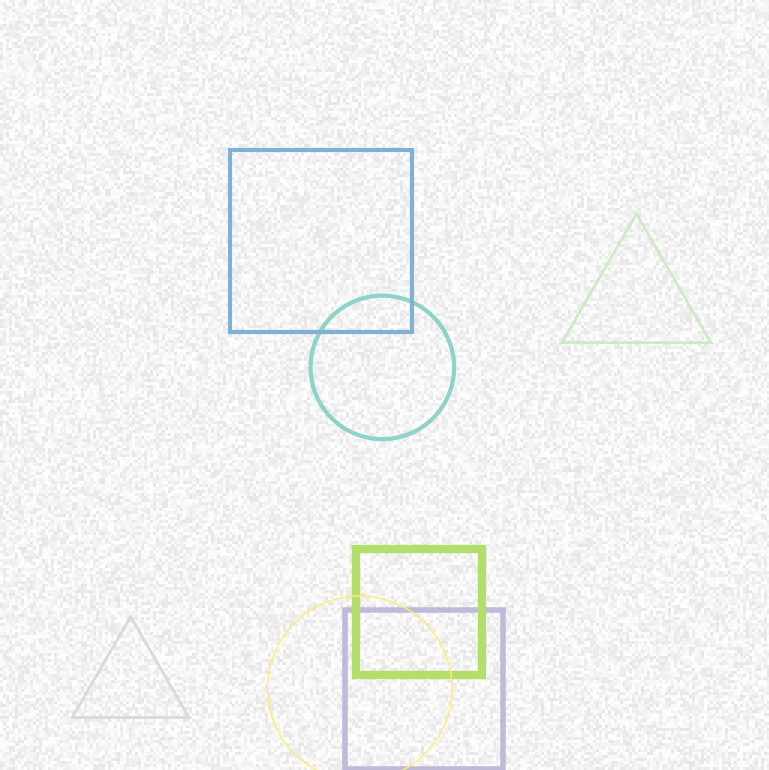[{"shape": "circle", "thickness": 1.5, "radius": 0.47, "center": [0.497, 0.523]}, {"shape": "square", "thickness": 2, "radius": 0.51, "center": [0.551, 0.105]}, {"shape": "square", "thickness": 1.5, "radius": 0.59, "center": [0.416, 0.687]}, {"shape": "square", "thickness": 3, "radius": 0.41, "center": [0.544, 0.205]}, {"shape": "triangle", "thickness": 1, "radius": 0.44, "center": [0.17, 0.112]}, {"shape": "triangle", "thickness": 1, "radius": 0.56, "center": [0.827, 0.611]}, {"shape": "circle", "thickness": 0.5, "radius": 0.6, "center": [0.467, 0.106]}]